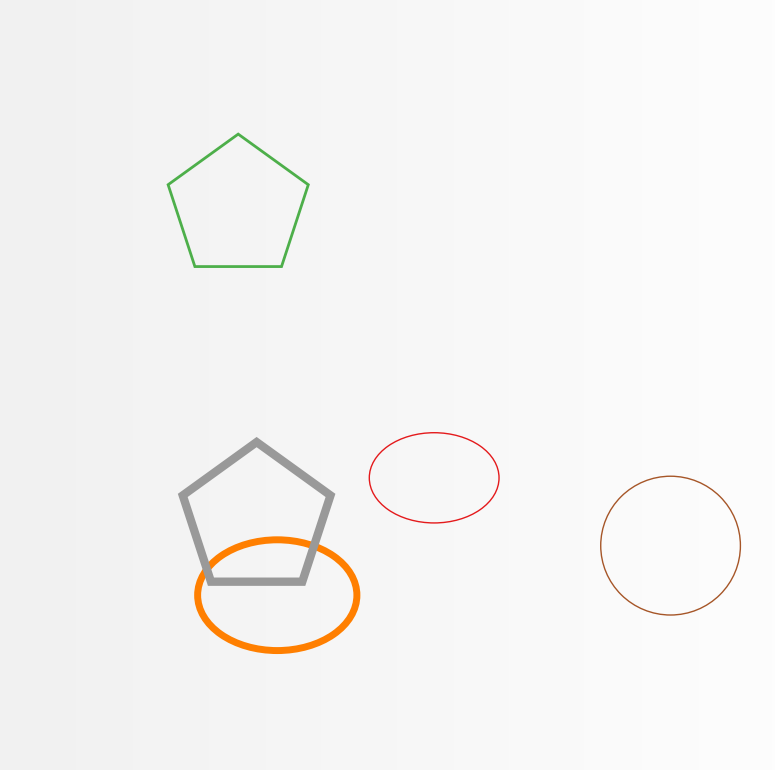[{"shape": "oval", "thickness": 0.5, "radius": 0.42, "center": [0.56, 0.379]}, {"shape": "pentagon", "thickness": 1, "radius": 0.48, "center": [0.307, 0.731]}, {"shape": "oval", "thickness": 2.5, "radius": 0.51, "center": [0.358, 0.227]}, {"shape": "circle", "thickness": 0.5, "radius": 0.45, "center": [0.865, 0.291]}, {"shape": "pentagon", "thickness": 3, "radius": 0.5, "center": [0.331, 0.326]}]